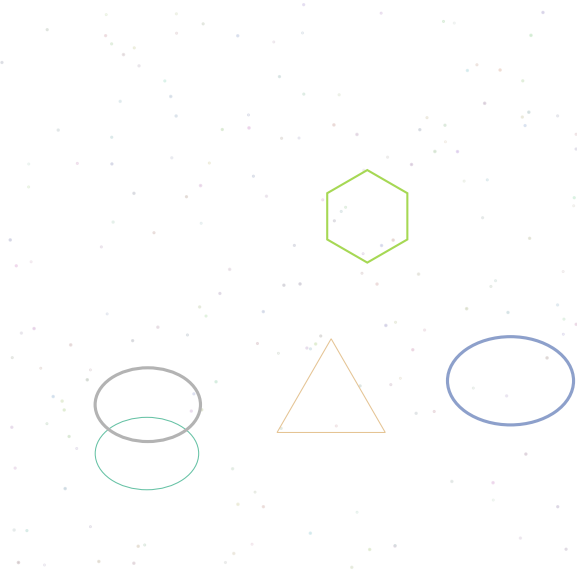[{"shape": "oval", "thickness": 0.5, "radius": 0.45, "center": [0.254, 0.214]}, {"shape": "oval", "thickness": 1.5, "radius": 0.55, "center": [0.884, 0.34]}, {"shape": "hexagon", "thickness": 1, "radius": 0.4, "center": [0.636, 0.625]}, {"shape": "triangle", "thickness": 0.5, "radius": 0.54, "center": [0.573, 0.304]}, {"shape": "oval", "thickness": 1.5, "radius": 0.46, "center": [0.256, 0.298]}]